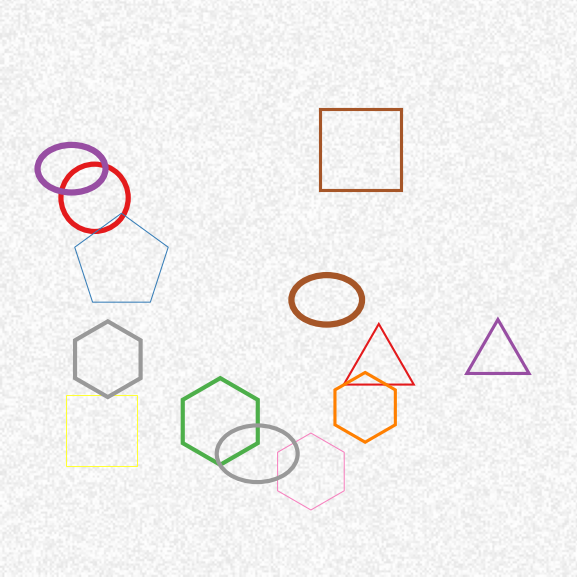[{"shape": "circle", "thickness": 2.5, "radius": 0.29, "center": [0.164, 0.657]}, {"shape": "triangle", "thickness": 1, "radius": 0.35, "center": [0.656, 0.368]}, {"shape": "pentagon", "thickness": 0.5, "radius": 0.43, "center": [0.21, 0.545]}, {"shape": "hexagon", "thickness": 2, "radius": 0.37, "center": [0.381, 0.269]}, {"shape": "triangle", "thickness": 1.5, "radius": 0.31, "center": [0.862, 0.384]}, {"shape": "oval", "thickness": 3, "radius": 0.29, "center": [0.124, 0.707]}, {"shape": "hexagon", "thickness": 1.5, "radius": 0.3, "center": [0.632, 0.294]}, {"shape": "square", "thickness": 0.5, "radius": 0.31, "center": [0.176, 0.254]}, {"shape": "square", "thickness": 1.5, "radius": 0.35, "center": [0.624, 0.741]}, {"shape": "oval", "thickness": 3, "radius": 0.31, "center": [0.566, 0.48]}, {"shape": "hexagon", "thickness": 0.5, "radius": 0.33, "center": [0.538, 0.183]}, {"shape": "oval", "thickness": 2, "radius": 0.35, "center": [0.445, 0.213]}, {"shape": "hexagon", "thickness": 2, "radius": 0.33, "center": [0.187, 0.377]}]